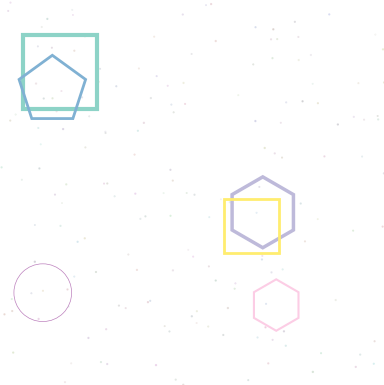[{"shape": "square", "thickness": 3, "radius": 0.48, "center": [0.157, 0.814]}, {"shape": "hexagon", "thickness": 2.5, "radius": 0.46, "center": [0.683, 0.449]}, {"shape": "pentagon", "thickness": 2, "radius": 0.45, "center": [0.136, 0.766]}, {"shape": "hexagon", "thickness": 1.5, "radius": 0.33, "center": [0.717, 0.208]}, {"shape": "circle", "thickness": 0.5, "radius": 0.37, "center": [0.111, 0.24]}, {"shape": "square", "thickness": 2, "radius": 0.35, "center": [0.653, 0.413]}]